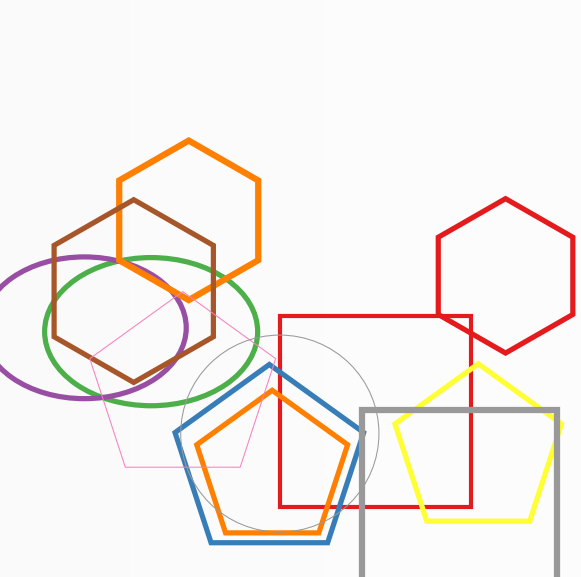[{"shape": "square", "thickness": 2, "radius": 0.82, "center": [0.646, 0.287]}, {"shape": "hexagon", "thickness": 2.5, "radius": 0.67, "center": [0.87, 0.521]}, {"shape": "pentagon", "thickness": 2.5, "radius": 0.85, "center": [0.463, 0.197]}, {"shape": "oval", "thickness": 2.5, "radius": 0.92, "center": [0.26, 0.425]}, {"shape": "oval", "thickness": 2.5, "radius": 0.88, "center": [0.145, 0.432]}, {"shape": "hexagon", "thickness": 3, "radius": 0.69, "center": [0.325, 0.618]}, {"shape": "pentagon", "thickness": 2.5, "radius": 0.68, "center": [0.468, 0.187]}, {"shape": "pentagon", "thickness": 2.5, "radius": 0.75, "center": [0.823, 0.219]}, {"shape": "hexagon", "thickness": 2.5, "radius": 0.79, "center": [0.23, 0.495]}, {"shape": "pentagon", "thickness": 0.5, "radius": 0.84, "center": [0.314, 0.326]}, {"shape": "circle", "thickness": 0.5, "radius": 0.85, "center": [0.481, 0.248]}, {"shape": "square", "thickness": 3, "radius": 0.84, "center": [0.79, 0.122]}]